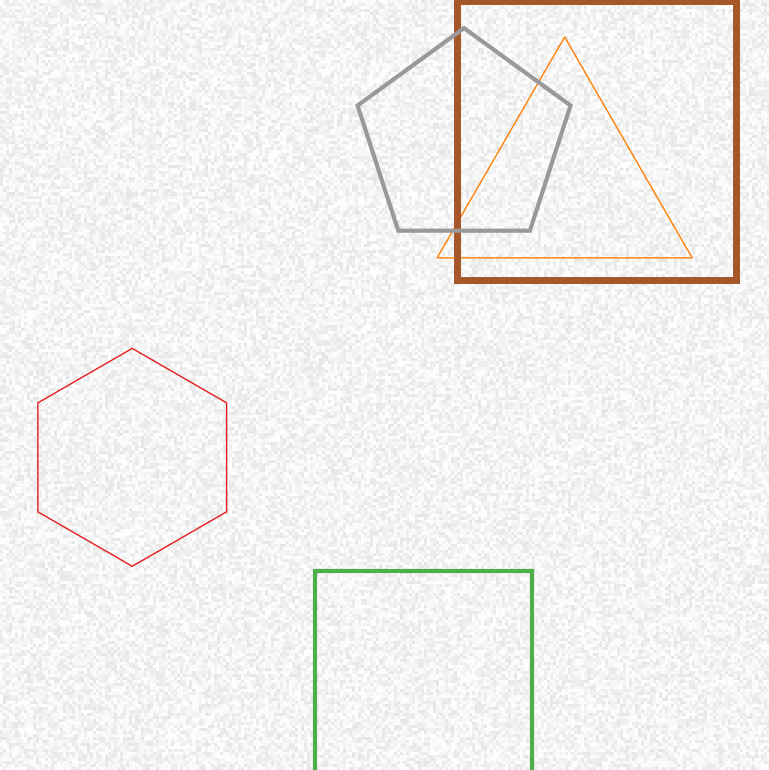[{"shape": "hexagon", "thickness": 0.5, "radius": 0.71, "center": [0.172, 0.406]}, {"shape": "square", "thickness": 1.5, "radius": 0.71, "center": [0.55, 0.118]}, {"shape": "triangle", "thickness": 0.5, "radius": 0.96, "center": [0.733, 0.761]}, {"shape": "square", "thickness": 2.5, "radius": 0.9, "center": [0.775, 0.817]}, {"shape": "pentagon", "thickness": 1.5, "radius": 0.73, "center": [0.603, 0.818]}]